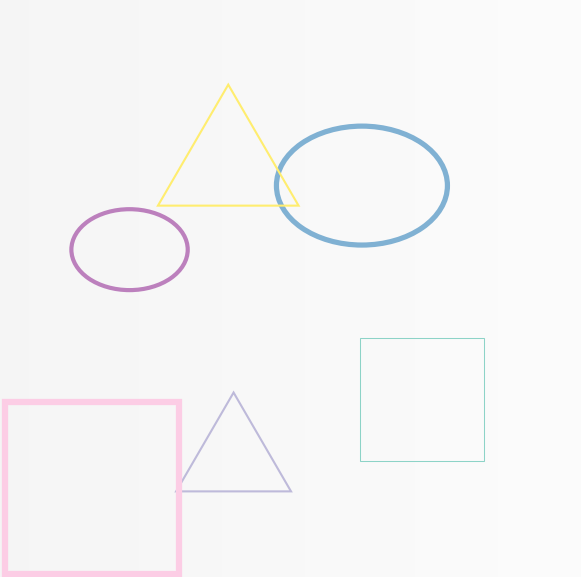[{"shape": "square", "thickness": 0.5, "radius": 0.53, "center": [0.726, 0.307]}, {"shape": "triangle", "thickness": 1, "radius": 0.57, "center": [0.402, 0.205]}, {"shape": "oval", "thickness": 2.5, "radius": 0.74, "center": [0.623, 0.678]}, {"shape": "square", "thickness": 3, "radius": 0.75, "center": [0.159, 0.154]}, {"shape": "oval", "thickness": 2, "radius": 0.5, "center": [0.223, 0.567]}, {"shape": "triangle", "thickness": 1, "radius": 0.7, "center": [0.393, 0.713]}]